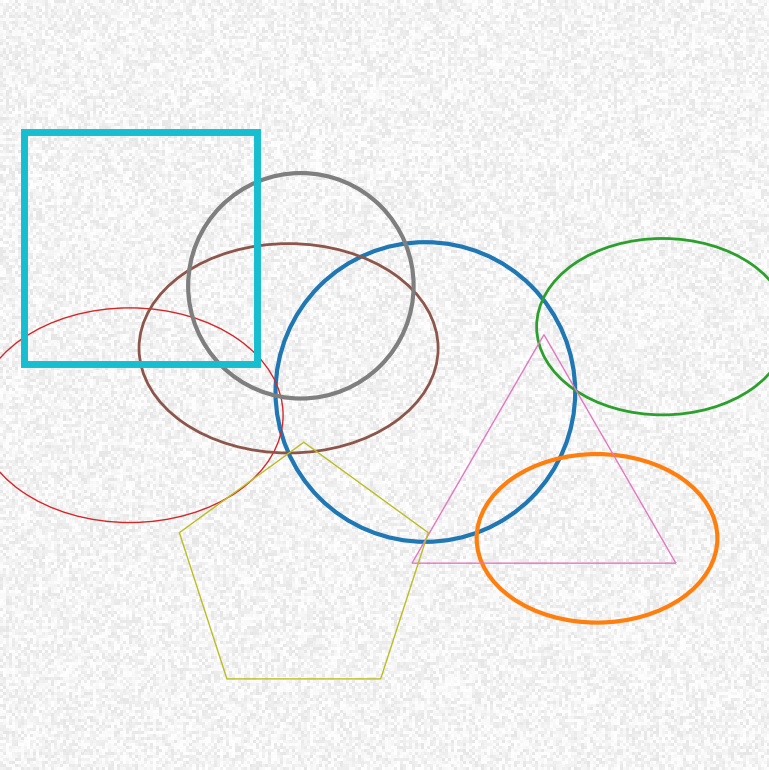[{"shape": "circle", "thickness": 1.5, "radius": 0.97, "center": [0.552, 0.491]}, {"shape": "oval", "thickness": 1.5, "radius": 0.78, "center": [0.775, 0.301]}, {"shape": "oval", "thickness": 1, "radius": 0.82, "center": [0.861, 0.576]}, {"shape": "oval", "thickness": 0.5, "radius": 1.0, "center": [0.169, 0.461]}, {"shape": "oval", "thickness": 1, "radius": 0.97, "center": [0.375, 0.548]}, {"shape": "triangle", "thickness": 0.5, "radius": 0.99, "center": [0.706, 0.368]}, {"shape": "circle", "thickness": 1.5, "radius": 0.73, "center": [0.391, 0.629]}, {"shape": "pentagon", "thickness": 0.5, "radius": 0.85, "center": [0.395, 0.256]}, {"shape": "square", "thickness": 2.5, "radius": 0.76, "center": [0.183, 0.678]}]